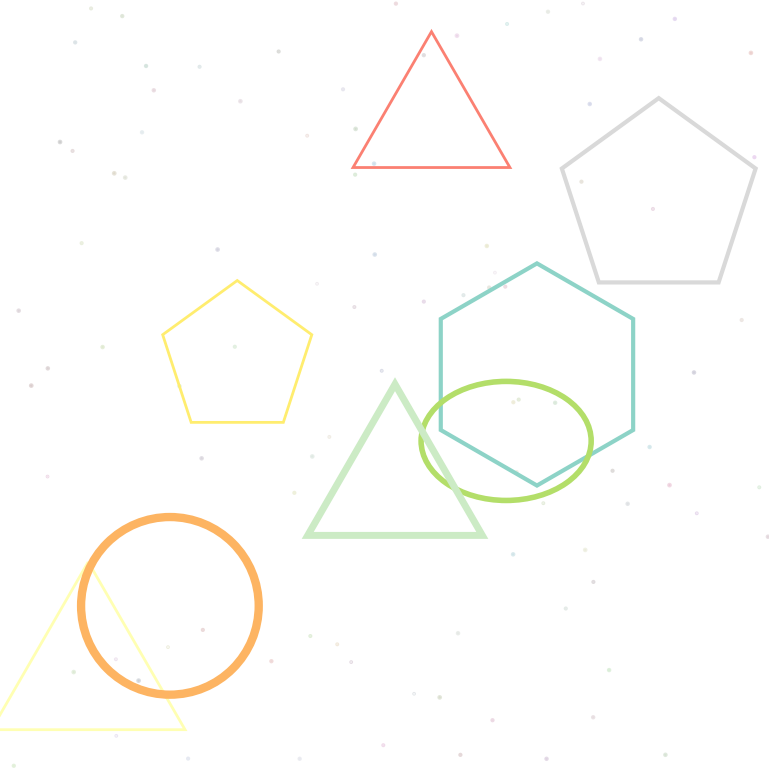[{"shape": "hexagon", "thickness": 1.5, "radius": 0.72, "center": [0.697, 0.514]}, {"shape": "triangle", "thickness": 1, "radius": 0.73, "center": [0.115, 0.125]}, {"shape": "triangle", "thickness": 1, "radius": 0.59, "center": [0.56, 0.841]}, {"shape": "circle", "thickness": 3, "radius": 0.58, "center": [0.221, 0.213]}, {"shape": "oval", "thickness": 2, "radius": 0.55, "center": [0.657, 0.427]}, {"shape": "pentagon", "thickness": 1.5, "radius": 0.66, "center": [0.855, 0.74]}, {"shape": "triangle", "thickness": 2.5, "radius": 0.65, "center": [0.513, 0.37]}, {"shape": "pentagon", "thickness": 1, "radius": 0.51, "center": [0.308, 0.534]}]